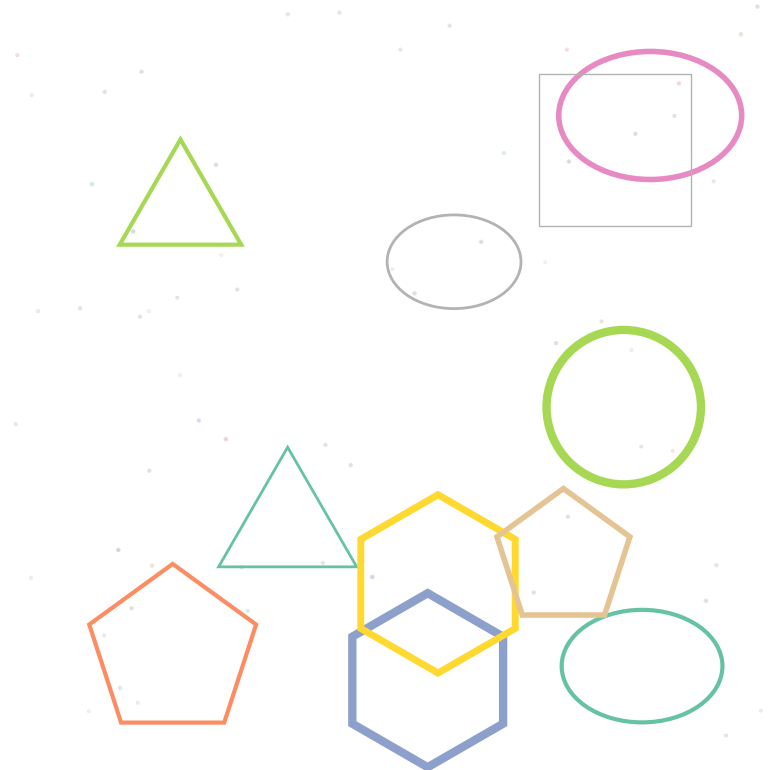[{"shape": "triangle", "thickness": 1, "radius": 0.52, "center": [0.374, 0.316]}, {"shape": "oval", "thickness": 1.5, "radius": 0.52, "center": [0.834, 0.135]}, {"shape": "pentagon", "thickness": 1.5, "radius": 0.57, "center": [0.224, 0.154]}, {"shape": "hexagon", "thickness": 3, "radius": 0.57, "center": [0.555, 0.117]}, {"shape": "oval", "thickness": 2, "radius": 0.59, "center": [0.844, 0.85]}, {"shape": "circle", "thickness": 3, "radius": 0.5, "center": [0.81, 0.471]}, {"shape": "triangle", "thickness": 1.5, "radius": 0.46, "center": [0.234, 0.728]}, {"shape": "hexagon", "thickness": 2.5, "radius": 0.58, "center": [0.569, 0.242]}, {"shape": "pentagon", "thickness": 2, "radius": 0.45, "center": [0.732, 0.275]}, {"shape": "square", "thickness": 0.5, "radius": 0.49, "center": [0.798, 0.805]}, {"shape": "oval", "thickness": 1, "radius": 0.43, "center": [0.59, 0.66]}]